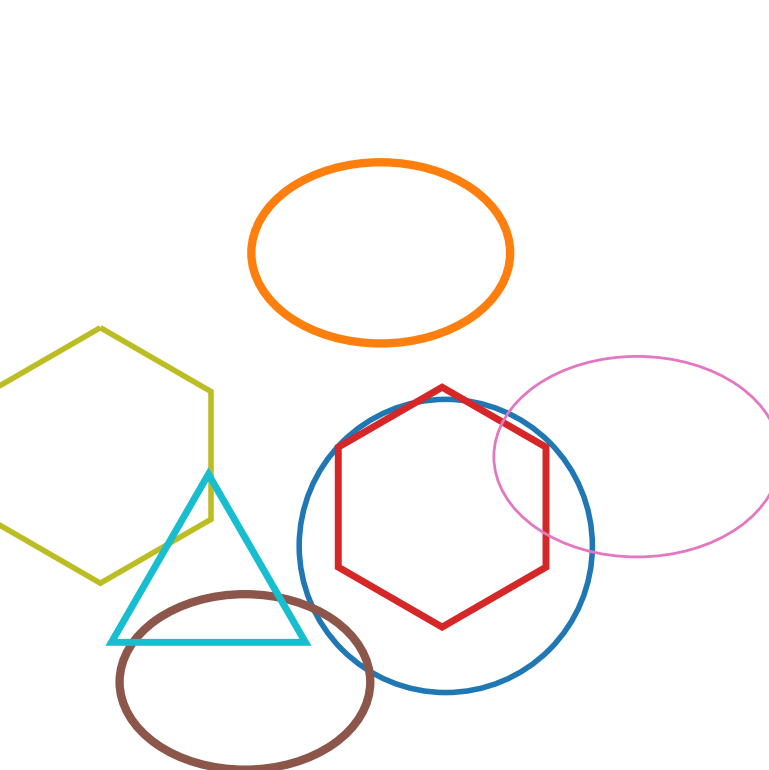[{"shape": "circle", "thickness": 2, "radius": 0.95, "center": [0.579, 0.291]}, {"shape": "oval", "thickness": 3, "radius": 0.84, "center": [0.494, 0.672]}, {"shape": "hexagon", "thickness": 2.5, "radius": 0.78, "center": [0.574, 0.341]}, {"shape": "oval", "thickness": 3, "radius": 0.81, "center": [0.318, 0.114]}, {"shape": "oval", "thickness": 1, "radius": 0.93, "center": [0.827, 0.407]}, {"shape": "hexagon", "thickness": 2, "radius": 0.83, "center": [0.13, 0.409]}, {"shape": "triangle", "thickness": 2.5, "radius": 0.73, "center": [0.271, 0.239]}]